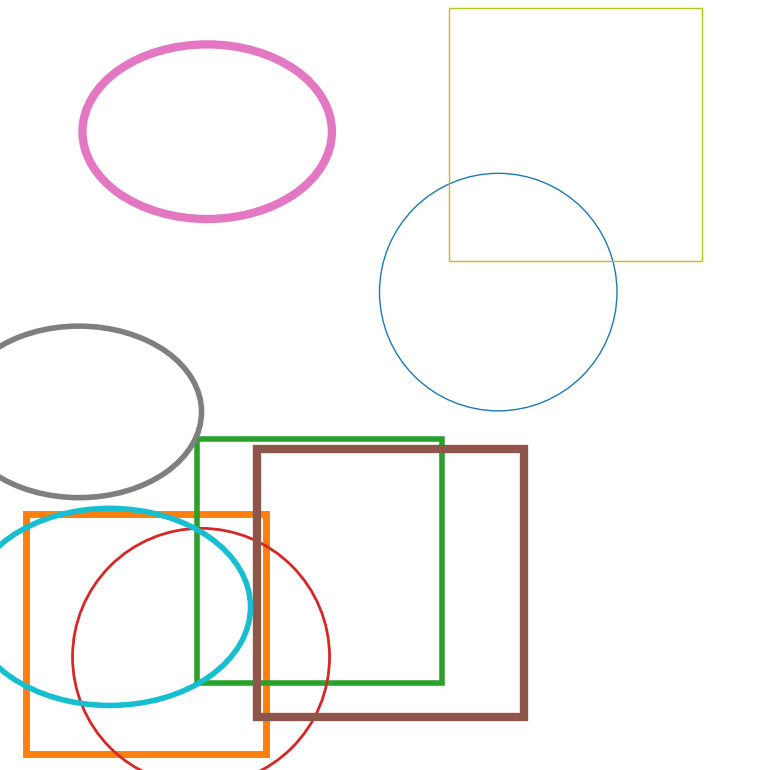[{"shape": "circle", "thickness": 0.5, "radius": 0.77, "center": [0.647, 0.621]}, {"shape": "square", "thickness": 2.5, "radius": 0.78, "center": [0.19, 0.177]}, {"shape": "square", "thickness": 2, "radius": 0.79, "center": [0.415, 0.271]}, {"shape": "circle", "thickness": 1, "radius": 0.83, "center": [0.261, 0.147]}, {"shape": "square", "thickness": 3, "radius": 0.87, "center": [0.507, 0.243]}, {"shape": "oval", "thickness": 3, "radius": 0.81, "center": [0.269, 0.829]}, {"shape": "oval", "thickness": 2, "radius": 0.8, "center": [0.103, 0.465]}, {"shape": "square", "thickness": 0.5, "radius": 0.82, "center": [0.747, 0.826]}, {"shape": "oval", "thickness": 2, "radius": 0.91, "center": [0.143, 0.212]}]